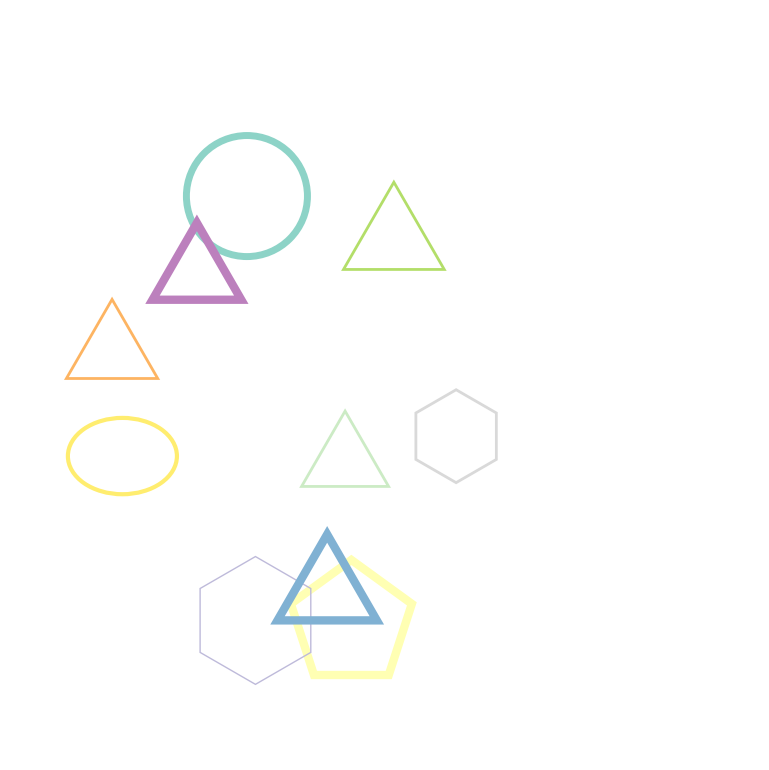[{"shape": "circle", "thickness": 2.5, "radius": 0.39, "center": [0.321, 0.745]}, {"shape": "pentagon", "thickness": 3, "radius": 0.41, "center": [0.456, 0.19]}, {"shape": "hexagon", "thickness": 0.5, "radius": 0.41, "center": [0.332, 0.194]}, {"shape": "triangle", "thickness": 3, "radius": 0.37, "center": [0.425, 0.232]}, {"shape": "triangle", "thickness": 1, "radius": 0.34, "center": [0.146, 0.543]}, {"shape": "triangle", "thickness": 1, "radius": 0.38, "center": [0.512, 0.688]}, {"shape": "hexagon", "thickness": 1, "radius": 0.3, "center": [0.592, 0.434]}, {"shape": "triangle", "thickness": 3, "radius": 0.33, "center": [0.256, 0.644]}, {"shape": "triangle", "thickness": 1, "radius": 0.33, "center": [0.448, 0.401]}, {"shape": "oval", "thickness": 1.5, "radius": 0.35, "center": [0.159, 0.408]}]